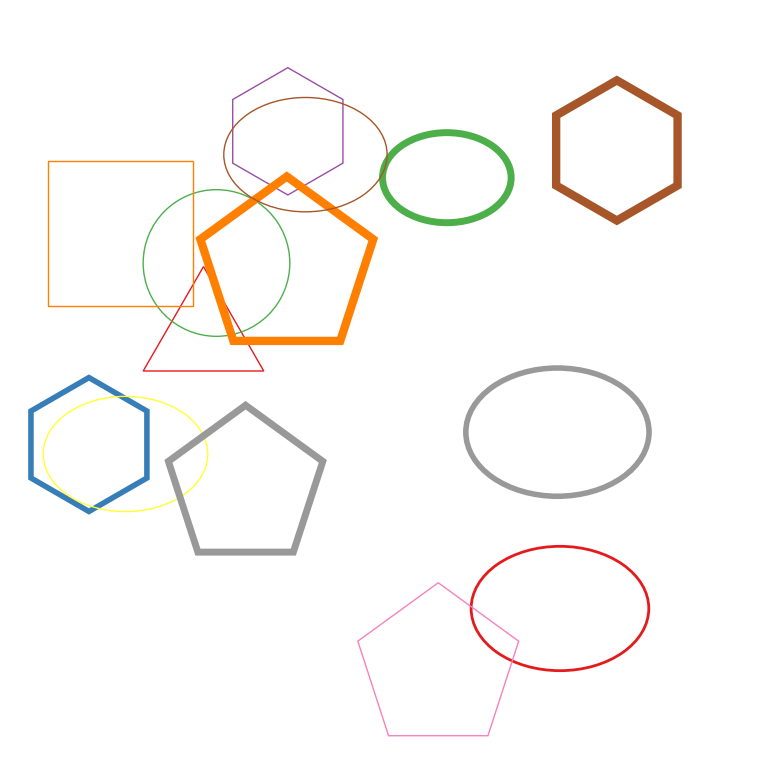[{"shape": "oval", "thickness": 1, "radius": 0.58, "center": [0.727, 0.21]}, {"shape": "triangle", "thickness": 0.5, "radius": 0.45, "center": [0.264, 0.563]}, {"shape": "hexagon", "thickness": 2, "radius": 0.43, "center": [0.115, 0.423]}, {"shape": "circle", "thickness": 0.5, "radius": 0.48, "center": [0.281, 0.658]}, {"shape": "oval", "thickness": 2.5, "radius": 0.42, "center": [0.58, 0.769]}, {"shape": "hexagon", "thickness": 0.5, "radius": 0.41, "center": [0.374, 0.829]}, {"shape": "pentagon", "thickness": 3, "radius": 0.59, "center": [0.372, 0.653]}, {"shape": "square", "thickness": 0.5, "radius": 0.47, "center": [0.157, 0.697]}, {"shape": "oval", "thickness": 0.5, "radius": 0.53, "center": [0.163, 0.41]}, {"shape": "hexagon", "thickness": 3, "radius": 0.46, "center": [0.801, 0.805]}, {"shape": "oval", "thickness": 0.5, "radius": 0.53, "center": [0.397, 0.799]}, {"shape": "pentagon", "thickness": 0.5, "radius": 0.55, "center": [0.569, 0.133]}, {"shape": "oval", "thickness": 2, "radius": 0.59, "center": [0.724, 0.439]}, {"shape": "pentagon", "thickness": 2.5, "radius": 0.53, "center": [0.319, 0.368]}]